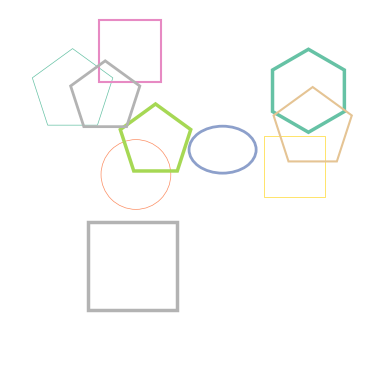[{"shape": "pentagon", "thickness": 0.5, "radius": 0.55, "center": [0.189, 0.764]}, {"shape": "hexagon", "thickness": 2.5, "radius": 0.54, "center": [0.801, 0.764]}, {"shape": "circle", "thickness": 0.5, "radius": 0.45, "center": [0.353, 0.547]}, {"shape": "oval", "thickness": 2, "radius": 0.44, "center": [0.578, 0.611]}, {"shape": "square", "thickness": 1.5, "radius": 0.4, "center": [0.338, 0.868]}, {"shape": "pentagon", "thickness": 2.5, "radius": 0.48, "center": [0.404, 0.634]}, {"shape": "square", "thickness": 0.5, "radius": 0.4, "center": [0.765, 0.567]}, {"shape": "pentagon", "thickness": 1.5, "radius": 0.53, "center": [0.812, 0.667]}, {"shape": "pentagon", "thickness": 2, "radius": 0.47, "center": [0.273, 0.747]}, {"shape": "square", "thickness": 2.5, "radius": 0.58, "center": [0.343, 0.309]}]